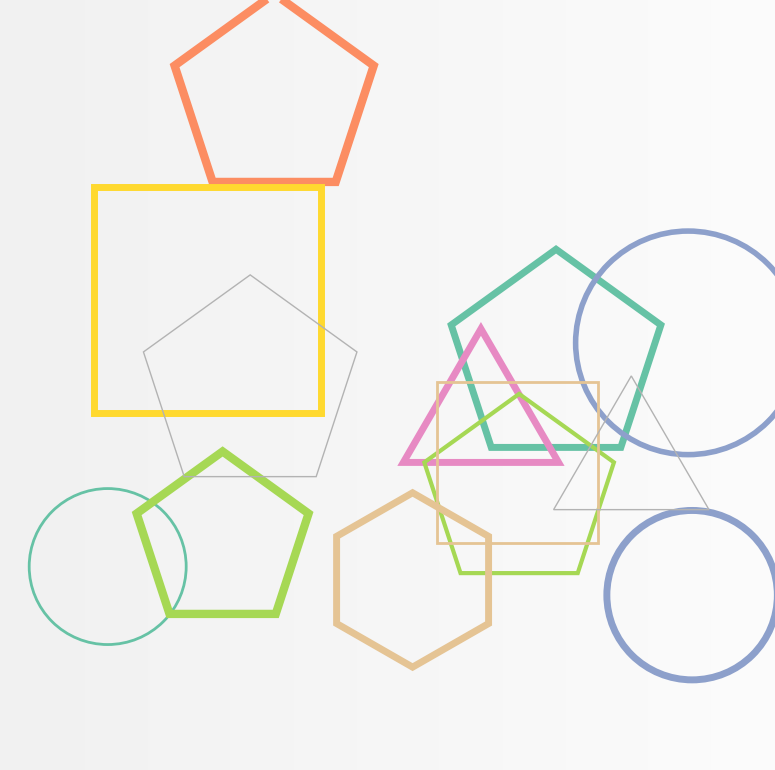[{"shape": "circle", "thickness": 1, "radius": 0.51, "center": [0.139, 0.264]}, {"shape": "pentagon", "thickness": 2.5, "radius": 0.71, "center": [0.717, 0.534]}, {"shape": "pentagon", "thickness": 3, "radius": 0.68, "center": [0.354, 0.873]}, {"shape": "circle", "thickness": 2.5, "radius": 0.55, "center": [0.893, 0.227]}, {"shape": "circle", "thickness": 2, "radius": 0.73, "center": [0.888, 0.555]}, {"shape": "triangle", "thickness": 2.5, "radius": 0.58, "center": [0.621, 0.457]}, {"shape": "pentagon", "thickness": 3, "radius": 0.58, "center": [0.287, 0.297]}, {"shape": "pentagon", "thickness": 1.5, "radius": 0.64, "center": [0.67, 0.36]}, {"shape": "square", "thickness": 2.5, "radius": 0.73, "center": [0.268, 0.611]}, {"shape": "square", "thickness": 1, "radius": 0.52, "center": [0.668, 0.399]}, {"shape": "hexagon", "thickness": 2.5, "radius": 0.57, "center": [0.532, 0.247]}, {"shape": "triangle", "thickness": 0.5, "radius": 0.58, "center": [0.815, 0.396]}, {"shape": "pentagon", "thickness": 0.5, "radius": 0.72, "center": [0.323, 0.498]}]